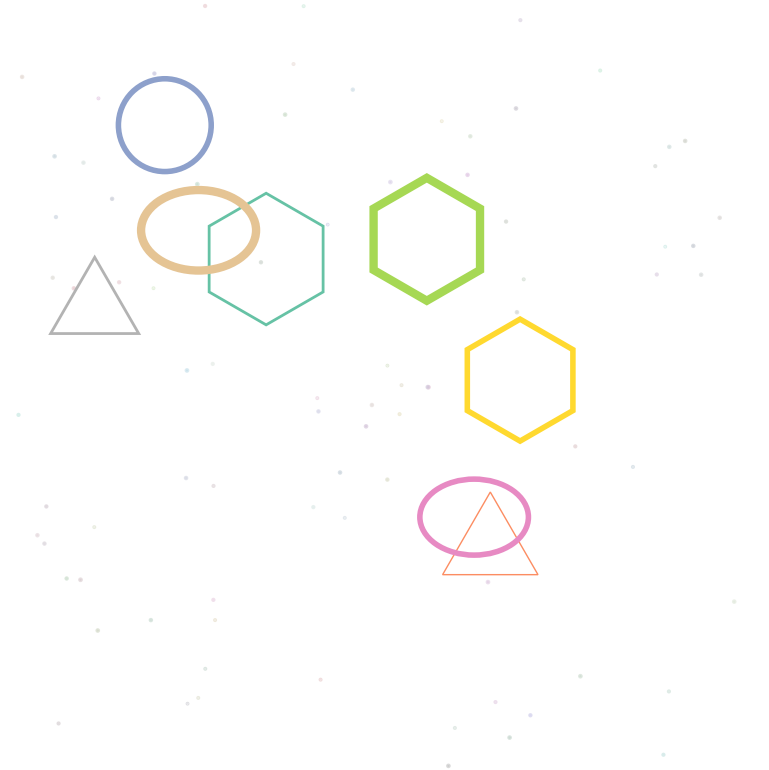[{"shape": "hexagon", "thickness": 1, "radius": 0.43, "center": [0.346, 0.664]}, {"shape": "triangle", "thickness": 0.5, "radius": 0.36, "center": [0.637, 0.289]}, {"shape": "circle", "thickness": 2, "radius": 0.3, "center": [0.214, 0.837]}, {"shape": "oval", "thickness": 2, "radius": 0.35, "center": [0.616, 0.328]}, {"shape": "hexagon", "thickness": 3, "radius": 0.4, "center": [0.554, 0.689]}, {"shape": "hexagon", "thickness": 2, "radius": 0.4, "center": [0.675, 0.506]}, {"shape": "oval", "thickness": 3, "radius": 0.37, "center": [0.258, 0.701]}, {"shape": "triangle", "thickness": 1, "radius": 0.33, "center": [0.123, 0.6]}]